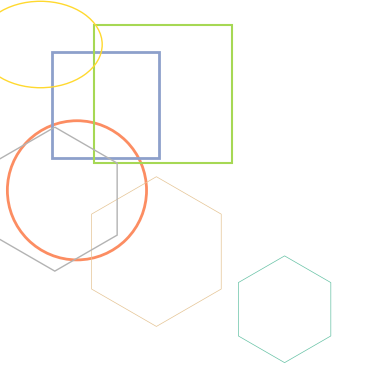[{"shape": "hexagon", "thickness": 0.5, "radius": 0.69, "center": [0.739, 0.197]}, {"shape": "circle", "thickness": 2, "radius": 0.9, "center": [0.2, 0.506]}, {"shape": "square", "thickness": 2, "radius": 0.69, "center": [0.274, 0.727]}, {"shape": "square", "thickness": 1.5, "radius": 0.9, "center": [0.424, 0.757]}, {"shape": "oval", "thickness": 1, "radius": 0.8, "center": [0.105, 0.884]}, {"shape": "hexagon", "thickness": 0.5, "radius": 0.97, "center": [0.406, 0.347]}, {"shape": "hexagon", "thickness": 1, "radius": 0.93, "center": [0.142, 0.483]}]